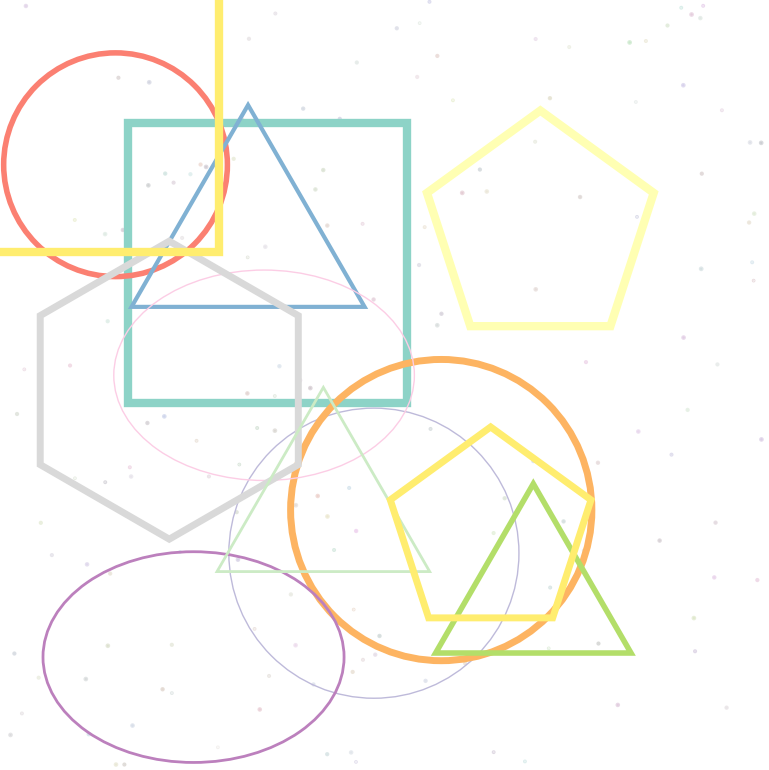[{"shape": "square", "thickness": 3, "radius": 0.91, "center": [0.347, 0.659]}, {"shape": "pentagon", "thickness": 3, "radius": 0.77, "center": [0.702, 0.702]}, {"shape": "circle", "thickness": 0.5, "radius": 0.94, "center": [0.486, 0.282]}, {"shape": "circle", "thickness": 2, "radius": 0.73, "center": [0.15, 0.786]}, {"shape": "triangle", "thickness": 1.5, "radius": 0.87, "center": [0.322, 0.689]}, {"shape": "circle", "thickness": 2.5, "radius": 0.98, "center": [0.573, 0.338]}, {"shape": "triangle", "thickness": 2, "radius": 0.73, "center": [0.693, 0.225]}, {"shape": "oval", "thickness": 0.5, "radius": 0.98, "center": [0.343, 0.513]}, {"shape": "hexagon", "thickness": 2.5, "radius": 0.97, "center": [0.22, 0.493]}, {"shape": "oval", "thickness": 1, "radius": 0.98, "center": [0.251, 0.147]}, {"shape": "triangle", "thickness": 1, "radius": 0.8, "center": [0.42, 0.337]}, {"shape": "square", "thickness": 3, "radius": 0.84, "center": [0.118, 0.839]}, {"shape": "pentagon", "thickness": 2.5, "radius": 0.69, "center": [0.637, 0.308]}]